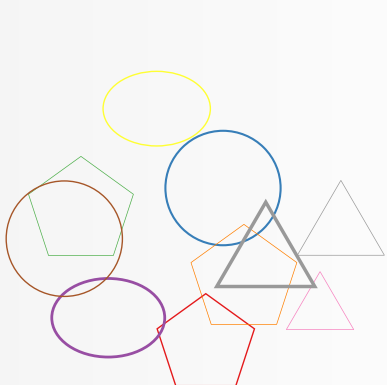[{"shape": "pentagon", "thickness": 1, "radius": 0.66, "center": [0.531, 0.105]}, {"shape": "circle", "thickness": 1.5, "radius": 0.74, "center": [0.576, 0.512]}, {"shape": "pentagon", "thickness": 0.5, "radius": 0.71, "center": [0.209, 0.451]}, {"shape": "oval", "thickness": 2, "radius": 0.73, "center": [0.279, 0.175]}, {"shape": "pentagon", "thickness": 0.5, "radius": 0.72, "center": [0.629, 0.274]}, {"shape": "oval", "thickness": 1, "radius": 0.69, "center": [0.404, 0.718]}, {"shape": "circle", "thickness": 1, "radius": 0.75, "center": [0.166, 0.38]}, {"shape": "triangle", "thickness": 0.5, "radius": 0.5, "center": [0.826, 0.194]}, {"shape": "triangle", "thickness": 0.5, "radius": 0.65, "center": [0.88, 0.402]}, {"shape": "triangle", "thickness": 2.5, "radius": 0.73, "center": [0.686, 0.329]}]